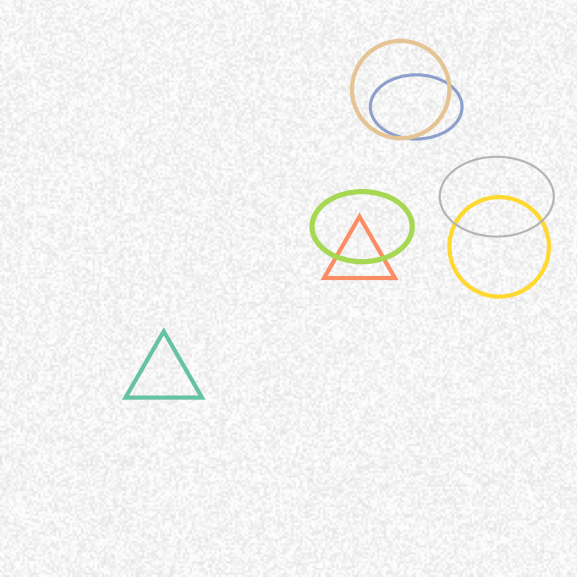[{"shape": "triangle", "thickness": 2, "radius": 0.38, "center": [0.284, 0.349]}, {"shape": "triangle", "thickness": 2, "radius": 0.35, "center": [0.623, 0.553]}, {"shape": "oval", "thickness": 1.5, "radius": 0.4, "center": [0.721, 0.814]}, {"shape": "oval", "thickness": 2.5, "radius": 0.43, "center": [0.627, 0.607]}, {"shape": "circle", "thickness": 2, "radius": 0.43, "center": [0.864, 0.572]}, {"shape": "circle", "thickness": 2, "radius": 0.42, "center": [0.694, 0.844]}, {"shape": "oval", "thickness": 1, "radius": 0.49, "center": [0.86, 0.659]}]